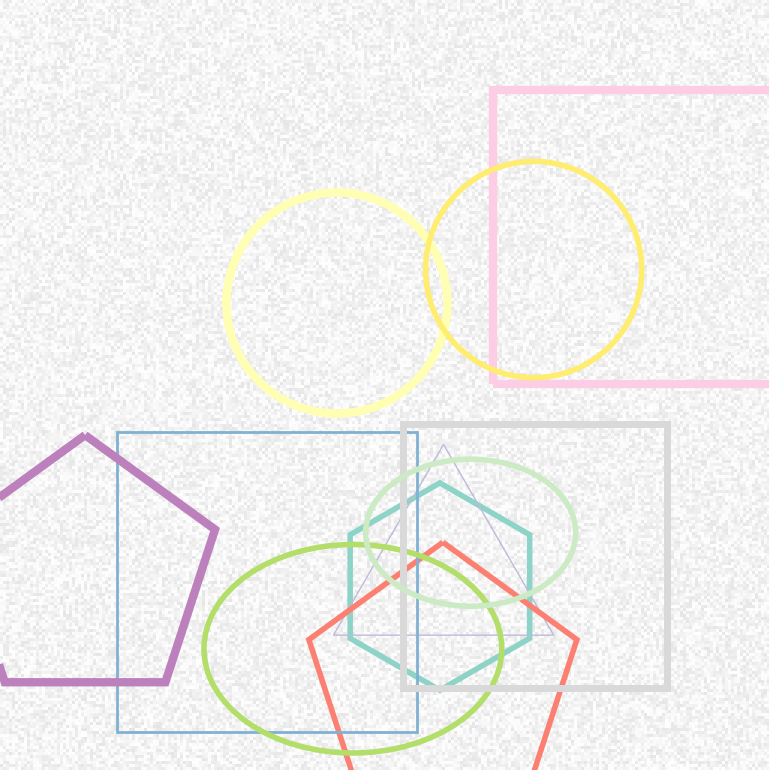[{"shape": "hexagon", "thickness": 2, "radius": 0.67, "center": [0.571, 0.238]}, {"shape": "circle", "thickness": 3, "radius": 0.72, "center": [0.438, 0.607]}, {"shape": "triangle", "thickness": 0.5, "radius": 0.83, "center": [0.576, 0.258]}, {"shape": "pentagon", "thickness": 2, "radius": 0.91, "center": [0.575, 0.113]}, {"shape": "square", "thickness": 1, "radius": 0.97, "center": [0.347, 0.244]}, {"shape": "oval", "thickness": 2, "radius": 0.97, "center": [0.458, 0.157]}, {"shape": "square", "thickness": 3, "radius": 0.96, "center": [0.832, 0.692]}, {"shape": "square", "thickness": 2.5, "radius": 0.86, "center": [0.695, 0.278]}, {"shape": "pentagon", "thickness": 3, "radius": 0.89, "center": [0.111, 0.257]}, {"shape": "oval", "thickness": 2, "radius": 0.68, "center": [0.611, 0.308]}, {"shape": "circle", "thickness": 2, "radius": 0.7, "center": [0.693, 0.65]}]